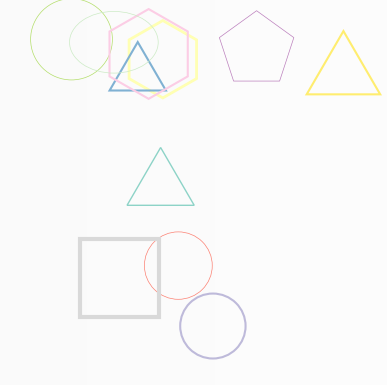[{"shape": "triangle", "thickness": 1, "radius": 0.5, "center": [0.415, 0.517]}, {"shape": "hexagon", "thickness": 2, "radius": 0.5, "center": [0.42, 0.846]}, {"shape": "circle", "thickness": 1.5, "radius": 0.42, "center": [0.549, 0.153]}, {"shape": "circle", "thickness": 0.5, "radius": 0.44, "center": [0.46, 0.31]}, {"shape": "triangle", "thickness": 1.5, "radius": 0.42, "center": [0.355, 0.807]}, {"shape": "circle", "thickness": 0.5, "radius": 0.53, "center": [0.185, 0.898]}, {"shape": "hexagon", "thickness": 1.5, "radius": 0.58, "center": [0.384, 0.86]}, {"shape": "square", "thickness": 3, "radius": 0.51, "center": [0.308, 0.277]}, {"shape": "pentagon", "thickness": 0.5, "radius": 0.51, "center": [0.662, 0.871]}, {"shape": "oval", "thickness": 0.5, "radius": 0.57, "center": [0.294, 0.89]}, {"shape": "triangle", "thickness": 1.5, "radius": 0.55, "center": [0.886, 0.81]}]